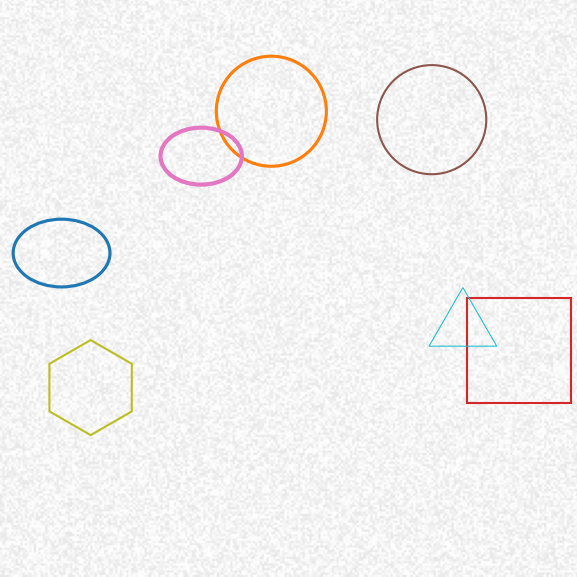[{"shape": "oval", "thickness": 1.5, "radius": 0.42, "center": [0.107, 0.561]}, {"shape": "circle", "thickness": 1.5, "radius": 0.48, "center": [0.47, 0.807]}, {"shape": "square", "thickness": 1, "radius": 0.45, "center": [0.899, 0.392]}, {"shape": "circle", "thickness": 1, "radius": 0.47, "center": [0.748, 0.792]}, {"shape": "oval", "thickness": 2, "radius": 0.35, "center": [0.348, 0.729]}, {"shape": "hexagon", "thickness": 1, "radius": 0.41, "center": [0.157, 0.328]}, {"shape": "triangle", "thickness": 0.5, "radius": 0.34, "center": [0.802, 0.434]}]